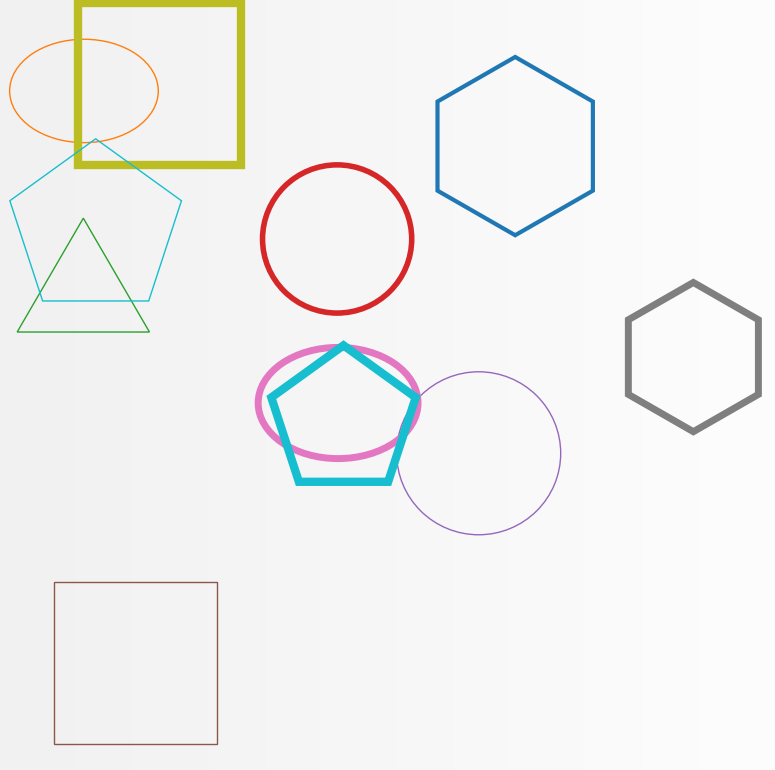[{"shape": "hexagon", "thickness": 1.5, "radius": 0.58, "center": [0.665, 0.81]}, {"shape": "oval", "thickness": 0.5, "radius": 0.48, "center": [0.108, 0.882]}, {"shape": "triangle", "thickness": 0.5, "radius": 0.49, "center": [0.107, 0.618]}, {"shape": "circle", "thickness": 2, "radius": 0.48, "center": [0.435, 0.69]}, {"shape": "circle", "thickness": 0.5, "radius": 0.53, "center": [0.618, 0.411]}, {"shape": "square", "thickness": 0.5, "radius": 0.52, "center": [0.175, 0.139]}, {"shape": "oval", "thickness": 2.5, "radius": 0.52, "center": [0.436, 0.477]}, {"shape": "hexagon", "thickness": 2.5, "radius": 0.48, "center": [0.895, 0.536]}, {"shape": "square", "thickness": 3, "radius": 0.53, "center": [0.206, 0.891]}, {"shape": "pentagon", "thickness": 0.5, "radius": 0.58, "center": [0.123, 0.703]}, {"shape": "pentagon", "thickness": 3, "radius": 0.49, "center": [0.443, 0.454]}]